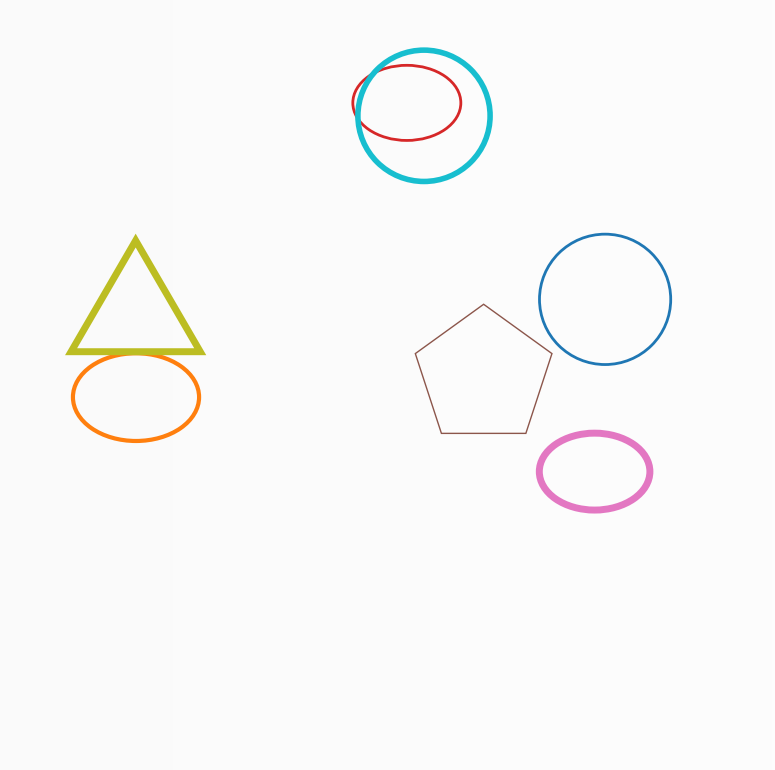[{"shape": "circle", "thickness": 1, "radius": 0.42, "center": [0.781, 0.611]}, {"shape": "oval", "thickness": 1.5, "radius": 0.41, "center": [0.175, 0.484]}, {"shape": "oval", "thickness": 1, "radius": 0.35, "center": [0.525, 0.866]}, {"shape": "pentagon", "thickness": 0.5, "radius": 0.46, "center": [0.624, 0.512]}, {"shape": "oval", "thickness": 2.5, "radius": 0.36, "center": [0.767, 0.388]}, {"shape": "triangle", "thickness": 2.5, "radius": 0.48, "center": [0.175, 0.591]}, {"shape": "circle", "thickness": 2, "radius": 0.43, "center": [0.547, 0.85]}]